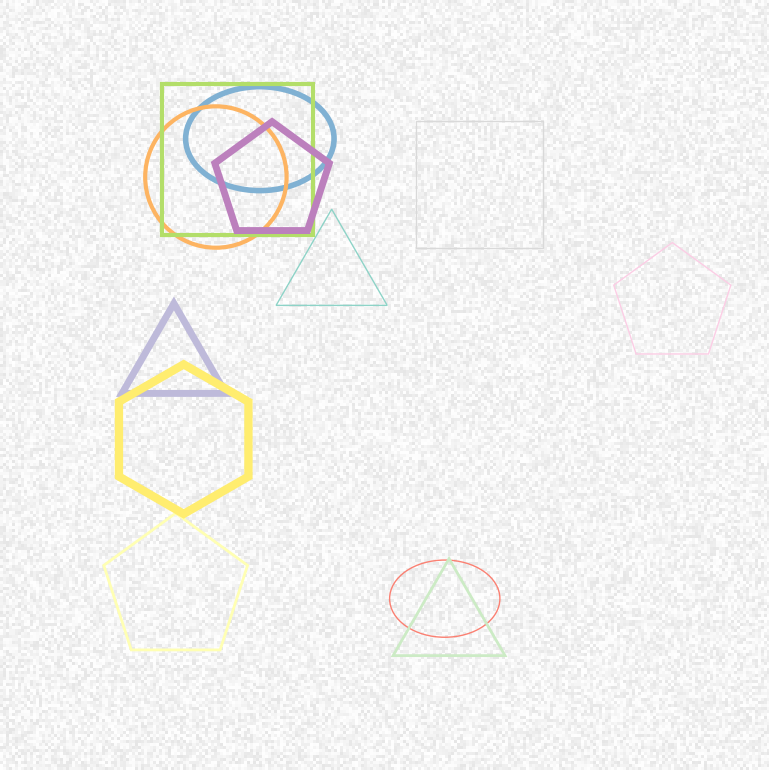[{"shape": "triangle", "thickness": 0.5, "radius": 0.42, "center": [0.431, 0.645]}, {"shape": "pentagon", "thickness": 1, "radius": 0.49, "center": [0.228, 0.235]}, {"shape": "triangle", "thickness": 2.5, "radius": 0.39, "center": [0.226, 0.528]}, {"shape": "oval", "thickness": 0.5, "radius": 0.36, "center": [0.578, 0.223]}, {"shape": "oval", "thickness": 2, "radius": 0.48, "center": [0.337, 0.82]}, {"shape": "circle", "thickness": 1.5, "radius": 0.46, "center": [0.28, 0.77]}, {"shape": "square", "thickness": 1.5, "radius": 0.49, "center": [0.308, 0.792]}, {"shape": "pentagon", "thickness": 0.5, "radius": 0.4, "center": [0.873, 0.605]}, {"shape": "square", "thickness": 0.5, "radius": 0.41, "center": [0.623, 0.761]}, {"shape": "pentagon", "thickness": 2.5, "radius": 0.39, "center": [0.353, 0.764]}, {"shape": "triangle", "thickness": 1, "radius": 0.42, "center": [0.583, 0.191]}, {"shape": "hexagon", "thickness": 3, "radius": 0.49, "center": [0.239, 0.43]}]